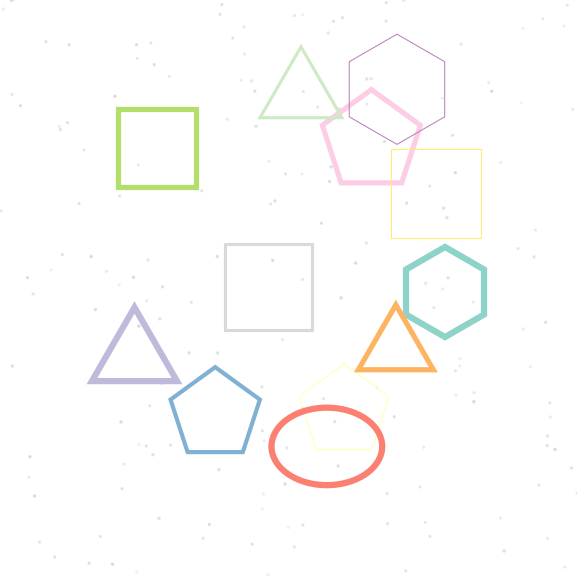[{"shape": "hexagon", "thickness": 3, "radius": 0.39, "center": [0.771, 0.493]}, {"shape": "pentagon", "thickness": 0.5, "radius": 0.41, "center": [0.596, 0.287]}, {"shape": "triangle", "thickness": 3, "radius": 0.43, "center": [0.233, 0.382]}, {"shape": "oval", "thickness": 3, "radius": 0.48, "center": [0.566, 0.226]}, {"shape": "pentagon", "thickness": 2, "radius": 0.41, "center": [0.373, 0.282]}, {"shape": "triangle", "thickness": 2.5, "radius": 0.37, "center": [0.685, 0.396]}, {"shape": "square", "thickness": 2.5, "radius": 0.34, "center": [0.272, 0.743]}, {"shape": "pentagon", "thickness": 2.5, "radius": 0.45, "center": [0.643, 0.755]}, {"shape": "square", "thickness": 1.5, "radius": 0.37, "center": [0.465, 0.502]}, {"shape": "hexagon", "thickness": 0.5, "radius": 0.48, "center": [0.687, 0.845]}, {"shape": "triangle", "thickness": 1.5, "radius": 0.41, "center": [0.521, 0.836]}, {"shape": "square", "thickness": 0.5, "radius": 0.39, "center": [0.755, 0.664]}]